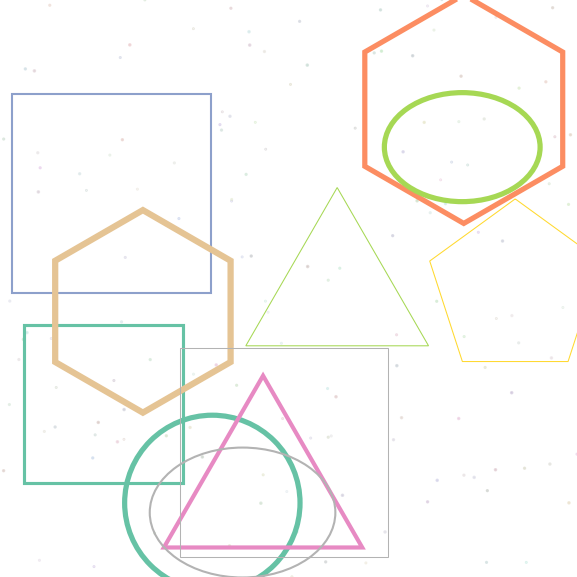[{"shape": "circle", "thickness": 2.5, "radius": 0.76, "center": [0.368, 0.128]}, {"shape": "square", "thickness": 1.5, "radius": 0.68, "center": [0.179, 0.299]}, {"shape": "hexagon", "thickness": 2.5, "radius": 0.99, "center": [0.803, 0.81]}, {"shape": "square", "thickness": 1, "radius": 0.86, "center": [0.193, 0.665]}, {"shape": "triangle", "thickness": 2, "radius": 0.99, "center": [0.456, 0.15]}, {"shape": "oval", "thickness": 2.5, "radius": 0.67, "center": [0.8, 0.744]}, {"shape": "triangle", "thickness": 0.5, "radius": 0.91, "center": [0.584, 0.492]}, {"shape": "pentagon", "thickness": 0.5, "radius": 0.78, "center": [0.892, 0.499]}, {"shape": "hexagon", "thickness": 3, "radius": 0.88, "center": [0.247, 0.46]}, {"shape": "oval", "thickness": 1, "radius": 0.8, "center": [0.42, 0.112]}, {"shape": "square", "thickness": 0.5, "radius": 0.9, "center": [0.491, 0.215]}]